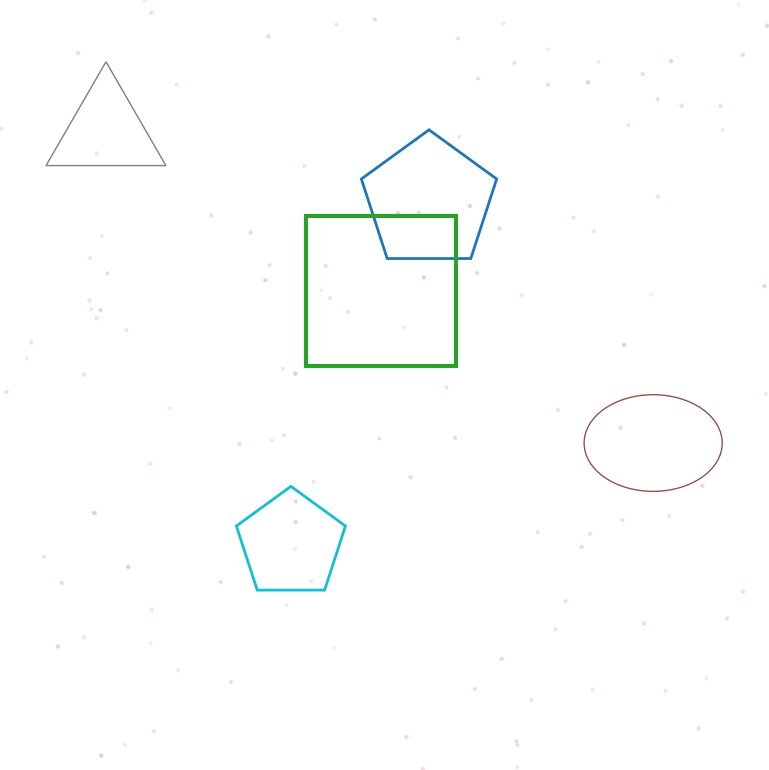[{"shape": "pentagon", "thickness": 1, "radius": 0.46, "center": [0.557, 0.739]}, {"shape": "square", "thickness": 1.5, "radius": 0.49, "center": [0.495, 0.622]}, {"shape": "oval", "thickness": 0.5, "radius": 0.45, "center": [0.848, 0.425]}, {"shape": "triangle", "thickness": 0.5, "radius": 0.45, "center": [0.138, 0.83]}, {"shape": "pentagon", "thickness": 1, "radius": 0.37, "center": [0.378, 0.294]}]